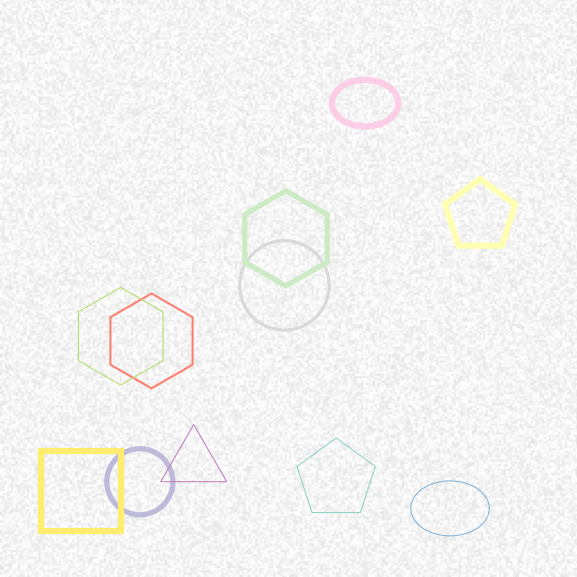[{"shape": "pentagon", "thickness": 0.5, "radius": 0.36, "center": [0.582, 0.169]}, {"shape": "pentagon", "thickness": 3, "radius": 0.32, "center": [0.831, 0.625]}, {"shape": "circle", "thickness": 2.5, "radius": 0.29, "center": [0.242, 0.165]}, {"shape": "hexagon", "thickness": 1, "radius": 0.41, "center": [0.262, 0.409]}, {"shape": "oval", "thickness": 0.5, "radius": 0.34, "center": [0.779, 0.119]}, {"shape": "hexagon", "thickness": 0.5, "radius": 0.42, "center": [0.209, 0.417]}, {"shape": "oval", "thickness": 3, "radius": 0.29, "center": [0.632, 0.821]}, {"shape": "circle", "thickness": 1.5, "radius": 0.39, "center": [0.492, 0.505]}, {"shape": "triangle", "thickness": 0.5, "radius": 0.33, "center": [0.335, 0.198]}, {"shape": "hexagon", "thickness": 2.5, "radius": 0.41, "center": [0.495, 0.586]}, {"shape": "square", "thickness": 3, "radius": 0.35, "center": [0.14, 0.148]}]